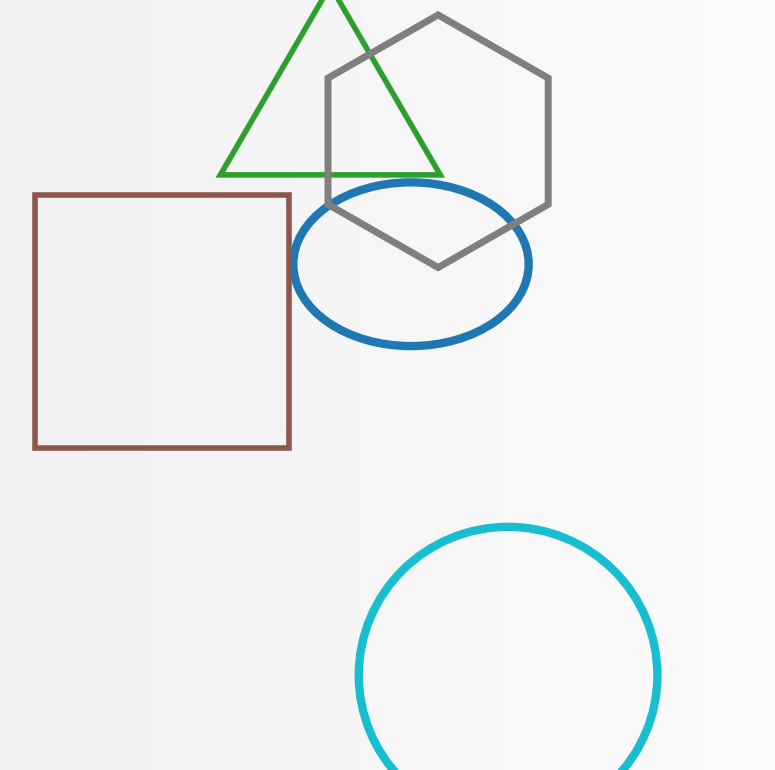[{"shape": "oval", "thickness": 3, "radius": 0.76, "center": [0.53, 0.657]}, {"shape": "triangle", "thickness": 2, "radius": 0.82, "center": [0.426, 0.855]}, {"shape": "square", "thickness": 2, "radius": 0.82, "center": [0.209, 0.582]}, {"shape": "hexagon", "thickness": 2.5, "radius": 0.82, "center": [0.565, 0.817]}, {"shape": "circle", "thickness": 3, "radius": 0.96, "center": [0.656, 0.123]}]